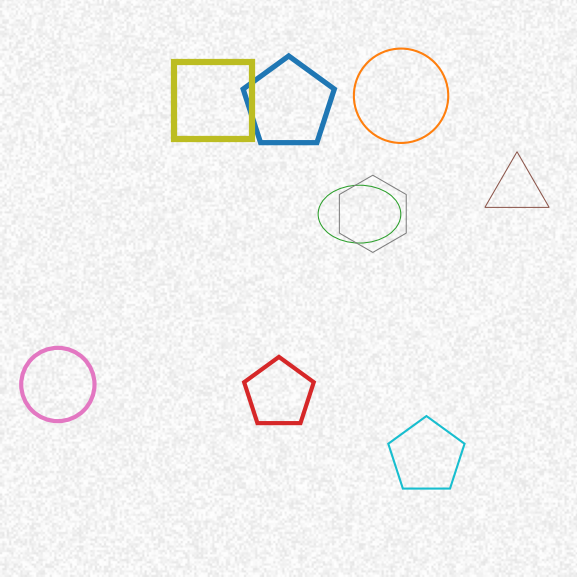[{"shape": "pentagon", "thickness": 2.5, "radius": 0.41, "center": [0.5, 0.819]}, {"shape": "circle", "thickness": 1, "radius": 0.41, "center": [0.694, 0.833]}, {"shape": "oval", "thickness": 0.5, "radius": 0.36, "center": [0.622, 0.628]}, {"shape": "pentagon", "thickness": 2, "radius": 0.32, "center": [0.483, 0.318]}, {"shape": "triangle", "thickness": 0.5, "radius": 0.32, "center": [0.895, 0.672]}, {"shape": "circle", "thickness": 2, "radius": 0.32, "center": [0.1, 0.333]}, {"shape": "hexagon", "thickness": 0.5, "radius": 0.33, "center": [0.646, 0.629]}, {"shape": "square", "thickness": 3, "radius": 0.33, "center": [0.369, 0.825]}, {"shape": "pentagon", "thickness": 1, "radius": 0.35, "center": [0.738, 0.209]}]